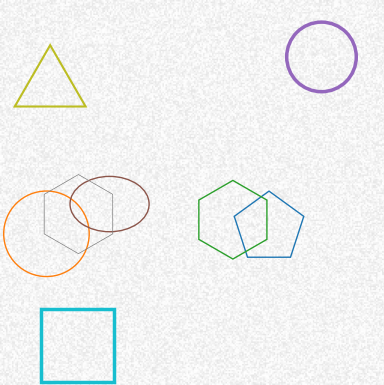[{"shape": "pentagon", "thickness": 1, "radius": 0.47, "center": [0.699, 0.409]}, {"shape": "circle", "thickness": 1, "radius": 0.56, "center": [0.121, 0.393]}, {"shape": "hexagon", "thickness": 1, "radius": 0.51, "center": [0.605, 0.429]}, {"shape": "circle", "thickness": 2.5, "radius": 0.45, "center": [0.835, 0.852]}, {"shape": "oval", "thickness": 1, "radius": 0.51, "center": [0.285, 0.47]}, {"shape": "hexagon", "thickness": 0.5, "radius": 0.51, "center": [0.204, 0.444]}, {"shape": "triangle", "thickness": 1.5, "radius": 0.53, "center": [0.13, 0.776]}, {"shape": "square", "thickness": 2.5, "radius": 0.47, "center": [0.202, 0.103]}]